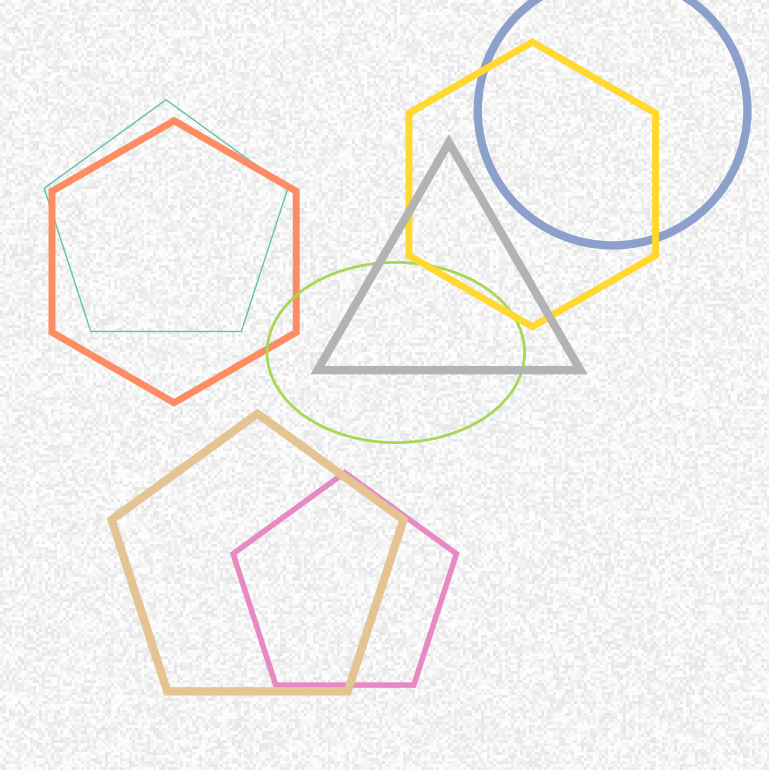[{"shape": "pentagon", "thickness": 0.5, "radius": 0.83, "center": [0.216, 0.704]}, {"shape": "hexagon", "thickness": 2.5, "radius": 0.92, "center": [0.226, 0.66]}, {"shape": "circle", "thickness": 3, "radius": 0.88, "center": [0.796, 0.856]}, {"shape": "pentagon", "thickness": 2, "radius": 0.76, "center": [0.448, 0.234]}, {"shape": "oval", "thickness": 1, "radius": 0.84, "center": [0.514, 0.542]}, {"shape": "hexagon", "thickness": 2.5, "radius": 0.92, "center": [0.691, 0.761]}, {"shape": "pentagon", "thickness": 3, "radius": 1.0, "center": [0.334, 0.263]}, {"shape": "triangle", "thickness": 3, "radius": 0.99, "center": [0.583, 0.618]}]